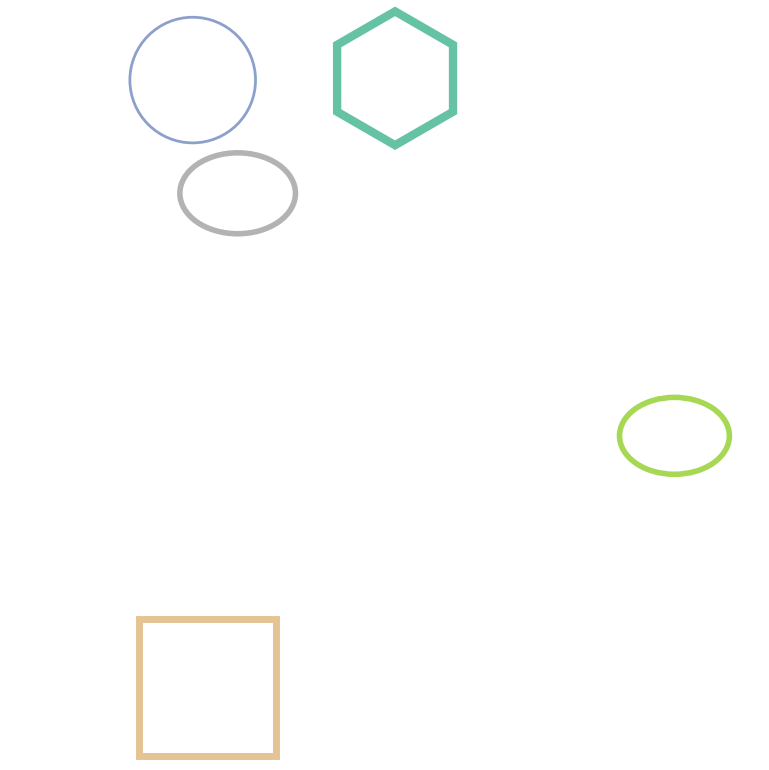[{"shape": "hexagon", "thickness": 3, "radius": 0.43, "center": [0.513, 0.898]}, {"shape": "circle", "thickness": 1, "radius": 0.41, "center": [0.25, 0.896]}, {"shape": "oval", "thickness": 2, "radius": 0.36, "center": [0.876, 0.434]}, {"shape": "square", "thickness": 2.5, "radius": 0.44, "center": [0.27, 0.107]}, {"shape": "oval", "thickness": 2, "radius": 0.38, "center": [0.309, 0.749]}]